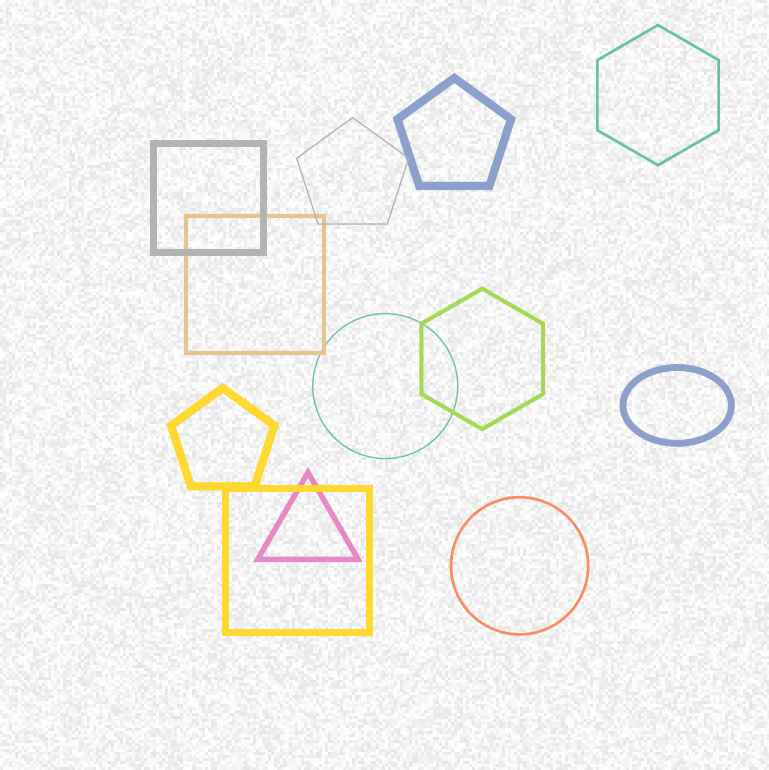[{"shape": "hexagon", "thickness": 1, "radius": 0.45, "center": [0.855, 0.876]}, {"shape": "circle", "thickness": 0.5, "radius": 0.47, "center": [0.5, 0.499]}, {"shape": "circle", "thickness": 1, "radius": 0.45, "center": [0.675, 0.265]}, {"shape": "oval", "thickness": 2.5, "radius": 0.35, "center": [0.879, 0.473]}, {"shape": "pentagon", "thickness": 3, "radius": 0.39, "center": [0.59, 0.821]}, {"shape": "triangle", "thickness": 2, "radius": 0.38, "center": [0.4, 0.311]}, {"shape": "hexagon", "thickness": 1.5, "radius": 0.46, "center": [0.626, 0.534]}, {"shape": "pentagon", "thickness": 3, "radius": 0.35, "center": [0.289, 0.426]}, {"shape": "square", "thickness": 2.5, "radius": 0.47, "center": [0.386, 0.273]}, {"shape": "square", "thickness": 1.5, "radius": 0.45, "center": [0.331, 0.63]}, {"shape": "pentagon", "thickness": 0.5, "radius": 0.38, "center": [0.458, 0.771]}, {"shape": "square", "thickness": 2.5, "radius": 0.36, "center": [0.27, 0.744]}]